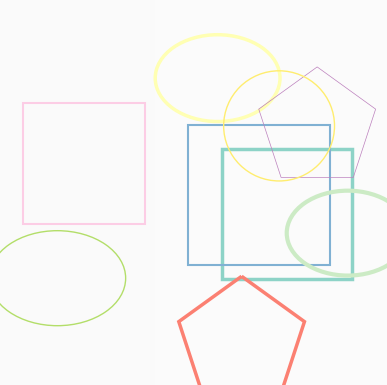[{"shape": "square", "thickness": 2.5, "radius": 0.84, "center": [0.741, 0.443]}, {"shape": "oval", "thickness": 2.5, "radius": 0.81, "center": [0.562, 0.797]}, {"shape": "pentagon", "thickness": 2.5, "radius": 0.85, "center": [0.624, 0.112]}, {"shape": "square", "thickness": 1.5, "radius": 0.91, "center": [0.669, 0.494]}, {"shape": "oval", "thickness": 1, "radius": 0.88, "center": [0.148, 0.277]}, {"shape": "square", "thickness": 1.5, "radius": 0.78, "center": [0.216, 0.575]}, {"shape": "pentagon", "thickness": 0.5, "radius": 0.79, "center": [0.819, 0.668]}, {"shape": "oval", "thickness": 3, "radius": 0.79, "center": [0.897, 0.394]}, {"shape": "circle", "thickness": 1, "radius": 0.72, "center": [0.72, 0.673]}]